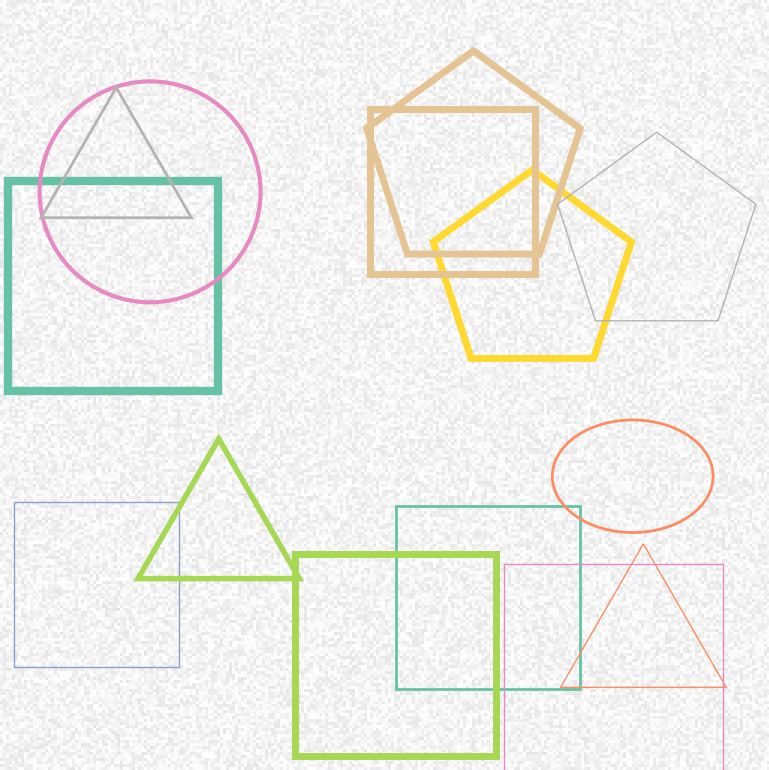[{"shape": "square", "thickness": 3, "radius": 0.68, "center": [0.147, 0.629]}, {"shape": "square", "thickness": 1, "radius": 0.6, "center": [0.634, 0.224]}, {"shape": "triangle", "thickness": 0.5, "radius": 0.62, "center": [0.836, 0.169]}, {"shape": "oval", "thickness": 1, "radius": 0.52, "center": [0.822, 0.381]}, {"shape": "square", "thickness": 0.5, "radius": 0.54, "center": [0.125, 0.241]}, {"shape": "square", "thickness": 0.5, "radius": 0.71, "center": [0.796, 0.126]}, {"shape": "circle", "thickness": 1.5, "radius": 0.72, "center": [0.195, 0.751]}, {"shape": "triangle", "thickness": 2, "radius": 0.6, "center": [0.284, 0.309]}, {"shape": "square", "thickness": 2.5, "radius": 0.65, "center": [0.513, 0.149]}, {"shape": "pentagon", "thickness": 2.5, "radius": 0.68, "center": [0.691, 0.644]}, {"shape": "pentagon", "thickness": 2.5, "radius": 0.73, "center": [0.615, 0.788]}, {"shape": "square", "thickness": 2.5, "radius": 0.53, "center": [0.588, 0.751]}, {"shape": "triangle", "thickness": 1, "radius": 0.56, "center": [0.151, 0.774]}, {"shape": "pentagon", "thickness": 0.5, "radius": 0.68, "center": [0.853, 0.693]}]